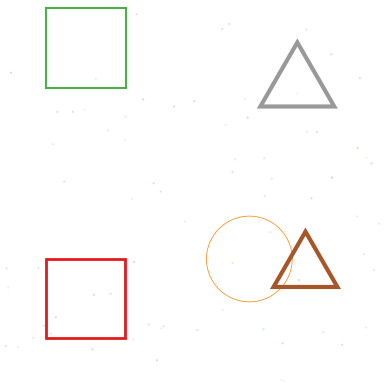[{"shape": "square", "thickness": 2, "radius": 0.51, "center": [0.223, 0.224]}, {"shape": "square", "thickness": 1.5, "radius": 0.52, "center": [0.223, 0.875]}, {"shape": "circle", "thickness": 0.5, "radius": 0.56, "center": [0.648, 0.327]}, {"shape": "triangle", "thickness": 3, "radius": 0.48, "center": [0.793, 0.303]}, {"shape": "triangle", "thickness": 3, "radius": 0.55, "center": [0.772, 0.779]}]